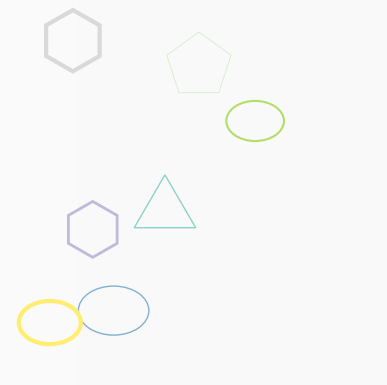[{"shape": "triangle", "thickness": 1, "radius": 0.46, "center": [0.426, 0.454]}, {"shape": "hexagon", "thickness": 2, "radius": 0.36, "center": [0.239, 0.404]}, {"shape": "oval", "thickness": 1, "radius": 0.45, "center": [0.293, 0.193]}, {"shape": "oval", "thickness": 1.5, "radius": 0.37, "center": [0.658, 0.686]}, {"shape": "hexagon", "thickness": 3, "radius": 0.4, "center": [0.188, 0.894]}, {"shape": "pentagon", "thickness": 0.5, "radius": 0.44, "center": [0.513, 0.83]}, {"shape": "oval", "thickness": 3, "radius": 0.4, "center": [0.129, 0.162]}]